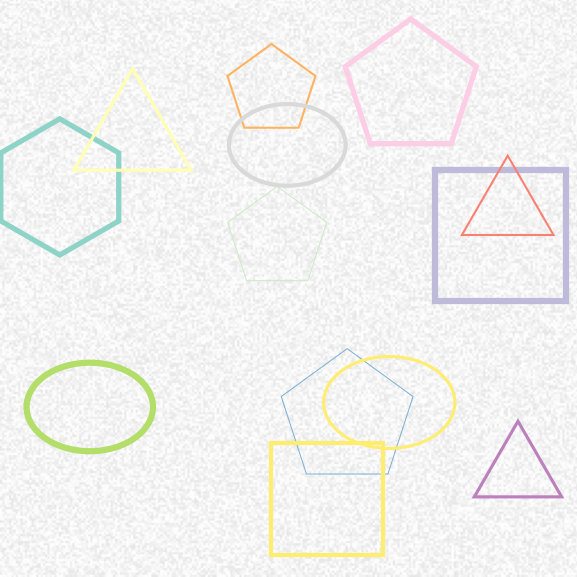[{"shape": "hexagon", "thickness": 2.5, "radius": 0.59, "center": [0.104, 0.675]}, {"shape": "triangle", "thickness": 1.5, "radius": 0.59, "center": [0.23, 0.763]}, {"shape": "square", "thickness": 3, "radius": 0.57, "center": [0.867, 0.591]}, {"shape": "triangle", "thickness": 1, "radius": 0.46, "center": [0.879, 0.638]}, {"shape": "pentagon", "thickness": 0.5, "radius": 0.6, "center": [0.601, 0.275]}, {"shape": "pentagon", "thickness": 1, "radius": 0.4, "center": [0.47, 0.843]}, {"shape": "oval", "thickness": 3, "radius": 0.55, "center": [0.155, 0.294]}, {"shape": "pentagon", "thickness": 2.5, "radius": 0.6, "center": [0.711, 0.847]}, {"shape": "oval", "thickness": 2, "radius": 0.51, "center": [0.497, 0.748]}, {"shape": "triangle", "thickness": 1.5, "radius": 0.44, "center": [0.897, 0.182]}, {"shape": "pentagon", "thickness": 0.5, "radius": 0.45, "center": [0.48, 0.586]}, {"shape": "oval", "thickness": 1.5, "radius": 0.57, "center": [0.674, 0.302]}, {"shape": "square", "thickness": 2, "radius": 0.48, "center": [0.566, 0.136]}]